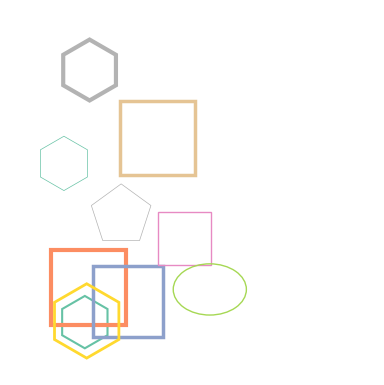[{"shape": "hexagon", "thickness": 0.5, "radius": 0.35, "center": [0.166, 0.576]}, {"shape": "hexagon", "thickness": 1.5, "radius": 0.34, "center": [0.22, 0.163]}, {"shape": "square", "thickness": 3, "radius": 0.49, "center": [0.229, 0.254]}, {"shape": "square", "thickness": 2.5, "radius": 0.46, "center": [0.332, 0.217]}, {"shape": "square", "thickness": 1, "radius": 0.34, "center": [0.48, 0.38]}, {"shape": "oval", "thickness": 1, "radius": 0.47, "center": [0.545, 0.248]}, {"shape": "hexagon", "thickness": 2, "radius": 0.48, "center": [0.225, 0.166]}, {"shape": "square", "thickness": 2.5, "radius": 0.49, "center": [0.41, 0.642]}, {"shape": "hexagon", "thickness": 3, "radius": 0.4, "center": [0.233, 0.818]}, {"shape": "pentagon", "thickness": 0.5, "radius": 0.41, "center": [0.315, 0.441]}]